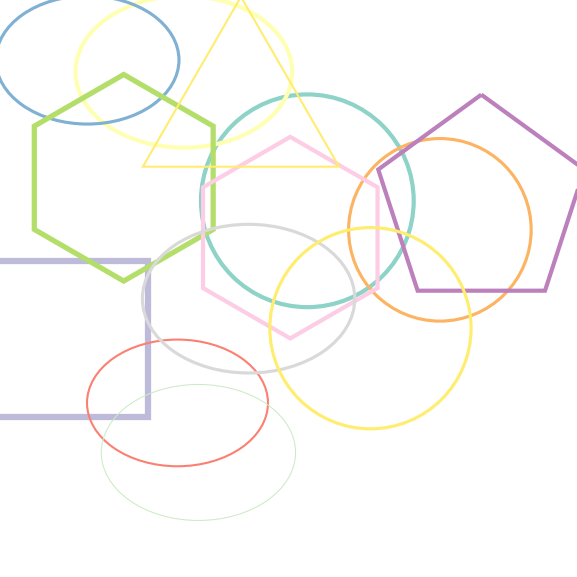[{"shape": "circle", "thickness": 2, "radius": 0.92, "center": [0.532, 0.651]}, {"shape": "oval", "thickness": 2, "radius": 0.94, "center": [0.318, 0.875]}, {"shape": "square", "thickness": 3, "radius": 0.68, "center": [0.121, 0.412]}, {"shape": "oval", "thickness": 1, "radius": 0.78, "center": [0.307, 0.301]}, {"shape": "oval", "thickness": 1.5, "radius": 0.79, "center": [0.151, 0.895]}, {"shape": "circle", "thickness": 1.5, "radius": 0.79, "center": [0.762, 0.601]}, {"shape": "hexagon", "thickness": 2.5, "radius": 0.89, "center": [0.214, 0.691]}, {"shape": "hexagon", "thickness": 2, "radius": 0.87, "center": [0.503, 0.588]}, {"shape": "oval", "thickness": 1.5, "radius": 0.92, "center": [0.43, 0.482]}, {"shape": "pentagon", "thickness": 2, "radius": 0.94, "center": [0.833, 0.648]}, {"shape": "oval", "thickness": 0.5, "radius": 0.84, "center": [0.344, 0.216]}, {"shape": "triangle", "thickness": 1, "radius": 0.98, "center": [0.417, 0.809]}, {"shape": "circle", "thickness": 1.5, "radius": 0.87, "center": [0.641, 0.431]}]